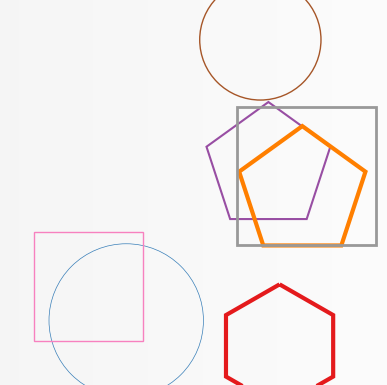[{"shape": "hexagon", "thickness": 3, "radius": 0.8, "center": [0.721, 0.102]}, {"shape": "circle", "thickness": 0.5, "radius": 1.0, "center": [0.326, 0.168]}, {"shape": "pentagon", "thickness": 1.5, "radius": 0.84, "center": [0.693, 0.567]}, {"shape": "pentagon", "thickness": 3, "radius": 0.86, "center": [0.78, 0.501]}, {"shape": "circle", "thickness": 1, "radius": 0.78, "center": [0.672, 0.897]}, {"shape": "square", "thickness": 1, "radius": 0.7, "center": [0.228, 0.256]}, {"shape": "square", "thickness": 2, "radius": 0.9, "center": [0.791, 0.543]}]